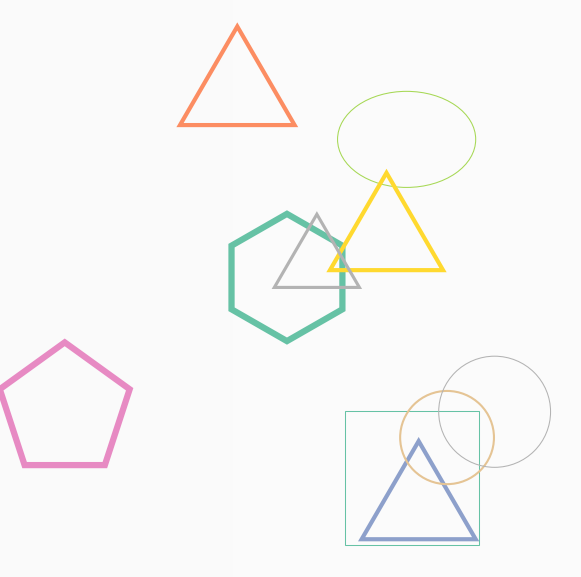[{"shape": "hexagon", "thickness": 3, "radius": 0.55, "center": [0.494, 0.519]}, {"shape": "square", "thickness": 0.5, "radius": 0.58, "center": [0.709, 0.171]}, {"shape": "triangle", "thickness": 2, "radius": 0.57, "center": [0.408, 0.839]}, {"shape": "triangle", "thickness": 2, "radius": 0.57, "center": [0.72, 0.122]}, {"shape": "pentagon", "thickness": 3, "radius": 0.59, "center": [0.111, 0.289]}, {"shape": "oval", "thickness": 0.5, "radius": 0.59, "center": [0.7, 0.758]}, {"shape": "triangle", "thickness": 2, "radius": 0.56, "center": [0.665, 0.587]}, {"shape": "circle", "thickness": 1, "radius": 0.4, "center": [0.769, 0.241]}, {"shape": "triangle", "thickness": 1.5, "radius": 0.42, "center": [0.545, 0.544]}, {"shape": "circle", "thickness": 0.5, "radius": 0.48, "center": [0.851, 0.286]}]